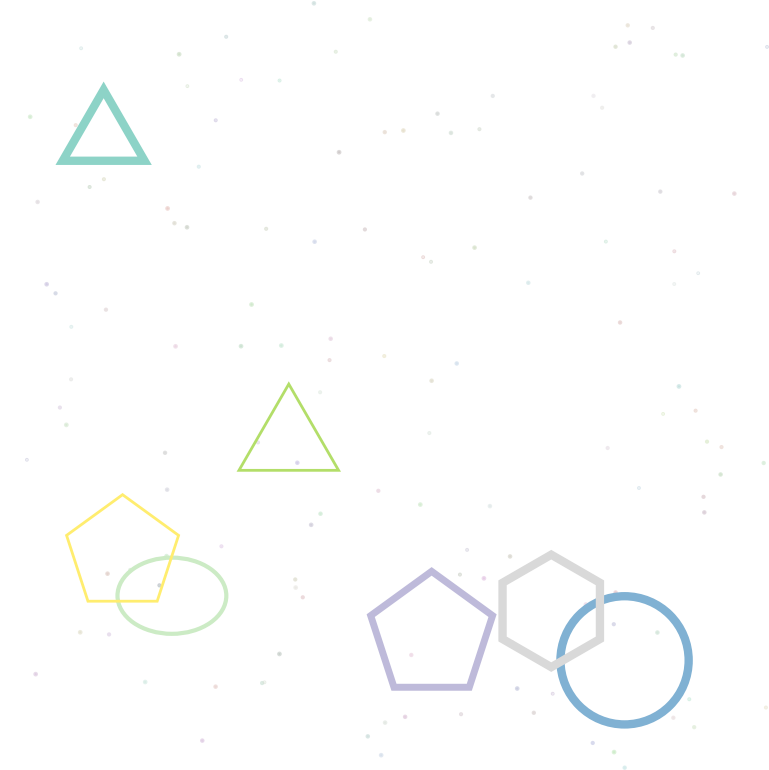[{"shape": "triangle", "thickness": 3, "radius": 0.31, "center": [0.135, 0.822]}, {"shape": "pentagon", "thickness": 2.5, "radius": 0.42, "center": [0.561, 0.175]}, {"shape": "circle", "thickness": 3, "radius": 0.42, "center": [0.811, 0.142]}, {"shape": "triangle", "thickness": 1, "radius": 0.37, "center": [0.375, 0.427]}, {"shape": "hexagon", "thickness": 3, "radius": 0.37, "center": [0.716, 0.207]}, {"shape": "oval", "thickness": 1.5, "radius": 0.35, "center": [0.223, 0.226]}, {"shape": "pentagon", "thickness": 1, "radius": 0.38, "center": [0.159, 0.281]}]